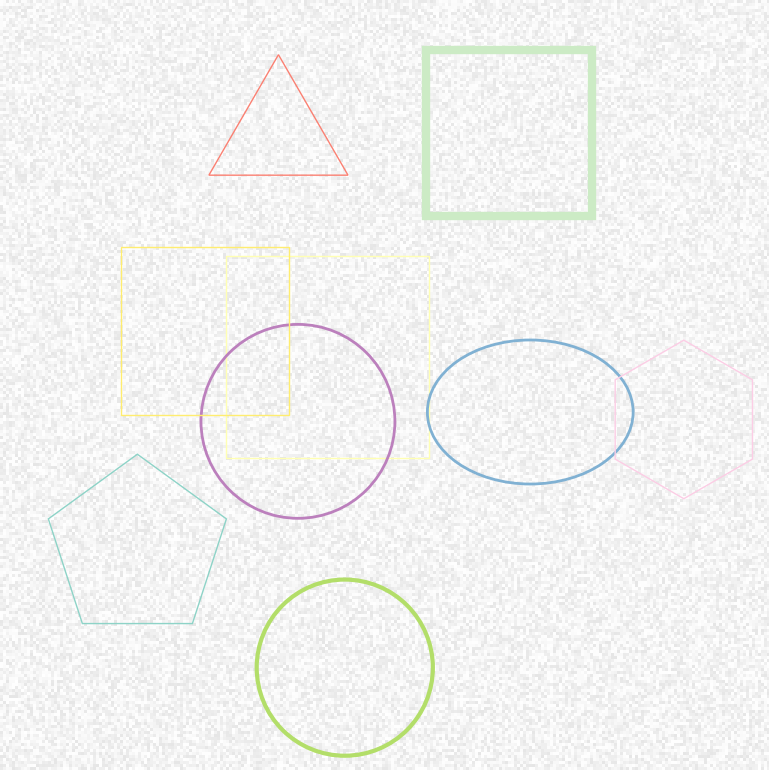[{"shape": "pentagon", "thickness": 0.5, "radius": 0.61, "center": [0.178, 0.289]}, {"shape": "square", "thickness": 0.5, "radius": 0.66, "center": [0.426, 0.536]}, {"shape": "triangle", "thickness": 0.5, "radius": 0.52, "center": [0.362, 0.825]}, {"shape": "oval", "thickness": 1, "radius": 0.67, "center": [0.689, 0.465]}, {"shape": "circle", "thickness": 1.5, "radius": 0.57, "center": [0.448, 0.133]}, {"shape": "hexagon", "thickness": 0.5, "radius": 0.51, "center": [0.888, 0.455]}, {"shape": "circle", "thickness": 1, "radius": 0.63, "center": [0.387, 0.453]}, {"shape": "square", "thickness": 3, "radius": 0.54, "center": [0.661, 0.828]}, {"shape": "square", "thickness": 0.5, "radius": 0.54, "center": [0.267, 0.57]}]